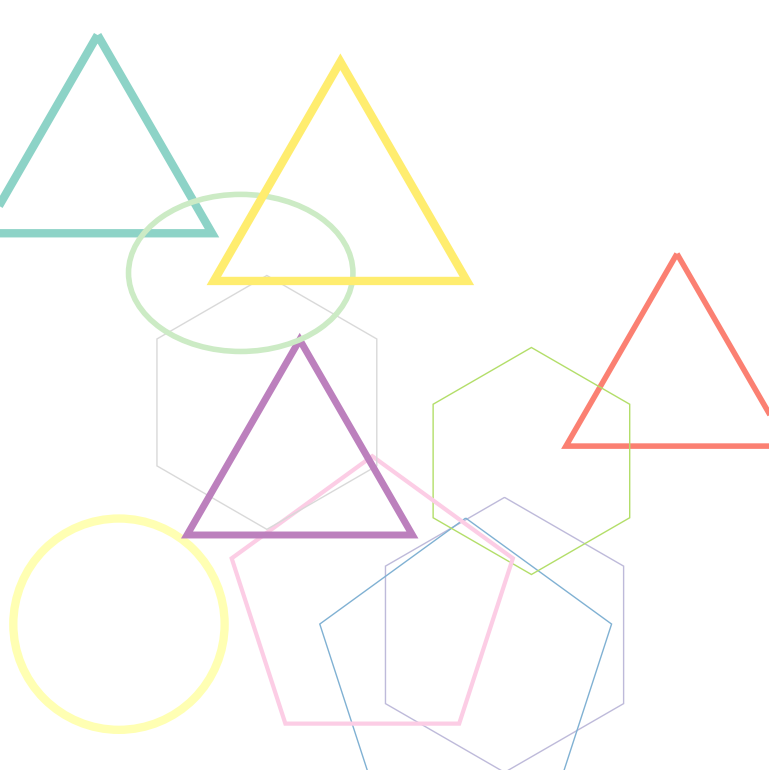[{"shape": "triangle", "thickness": 3, "radius": 0.86, "center": [0.127, 0.783]}, {"shape": "circle", "thickness": 3, "radius": 0.69, "center": [0.155, 0.189]}, {"shape": "hexagon", "thickness": 0.5, "radius": 0.89, "center": [0.655, 0.175]}, {"shape": "triangle", "thickness": 2, "radius": 0.83, "center": [0.879, 0.504]}, {"shape": "pentagon", "thickness": 0.5, "radius": 1.0, "center": [0.605, 0.128]}, {"shape": "hexagon", "thickness": 0.5, "radius": 0.74, "center": [0.69, 0.401]}, {"shape": "pentagon", "thickness": 1.5, "radius": 0.96, "center": [0.483, 0.216]}, {"shape": "hexagon", "thickness": 0.5, "radius": 0.82, "center": [0.347, 0.477]}, {"shape": "triangle", "thickness": 2.5, "radius": 0.85, "center": [0.389, 0.39]}, {"shape": "oval", "thickness": 2, "radius": 0.73, "center": [0.313, 0.646]}, {"shape": "triangle", "thickness": 3, "radius": 0.95, "center": [0.442, 0.73]}]